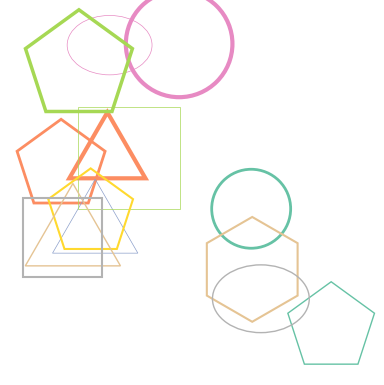[{"shape": "pentagon", "thickness": 1, "radius": 0.59, "center": [0.86, 0.15]}, {"shape": "circle", "thickness": 2, "radius": 0.51, "center": [0.652, 0.458]}, {"shape": "pentagon", "thickness": 2, "radius": 0.6, "center": [0.159, 0.57]}, {"shape": "triangle", "thickness": 3, "radius": 0.57, "center": [0.279, 0.594]}, {"shape": "triangle", "thickness": 0.5, "radius": 0.64, "center": [0.247, 0.406]}, {"shape": "circle", "thickness": 3, "radius": 0.69, "center": [0.465, 0.886]}, {"shape": "oval", "thickness": 0.5, "radius": 0.55, "center": [0.285, 0.883]}, {"shape": "pentagon", "thickness": 2.5, "radius": 0.73, "center": [0.205, 0.829]}, {"shape": "square", "thickness": 0.5, "radius": 0.66, "center": [0.334, 0.589]}, {"shape": "pentagon", "thickness": 1.5, "radius": 0.58, "center": [0.235, 0.447]}, {"shape": "triangle", "thickness": 1, "radius": 0.71, "center": [0.189, 0.381]}, {"shape": "hexagon", "thickness": 1.5, "radius": 0.68, "center": [0.655, 0.3]}, {"shape": "oval", "thickness": 1, "radius": 0.63, "center": [0.678, 0.224]}, {"shape": "square", "thickness": 1.5, "radius": 0.51, "center": [0.163, 0.383]}]